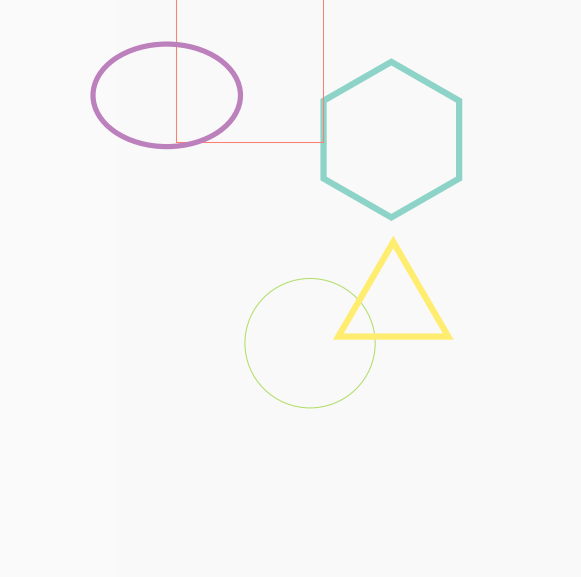[{"shape": "hexagon", "thickness": 3, "radius": 0.67, "center": [0.673, 0.757]}, {"shape": "square", "thickness": 0.5, "radius": 0.63, "center": [0.429, 0.881]}, {"shape": "circle", "thickness": 0.5, "radius": 0.56, "center": [0.533, 0.405]}, {"shape": "oval", "thickness": 2.5, "radius": 0.63, "center": [0.287, 0.834]}, {"shape": "triangle", "thickness": 3, "radius": 0.55, "center": [0.677, 0.471]}]